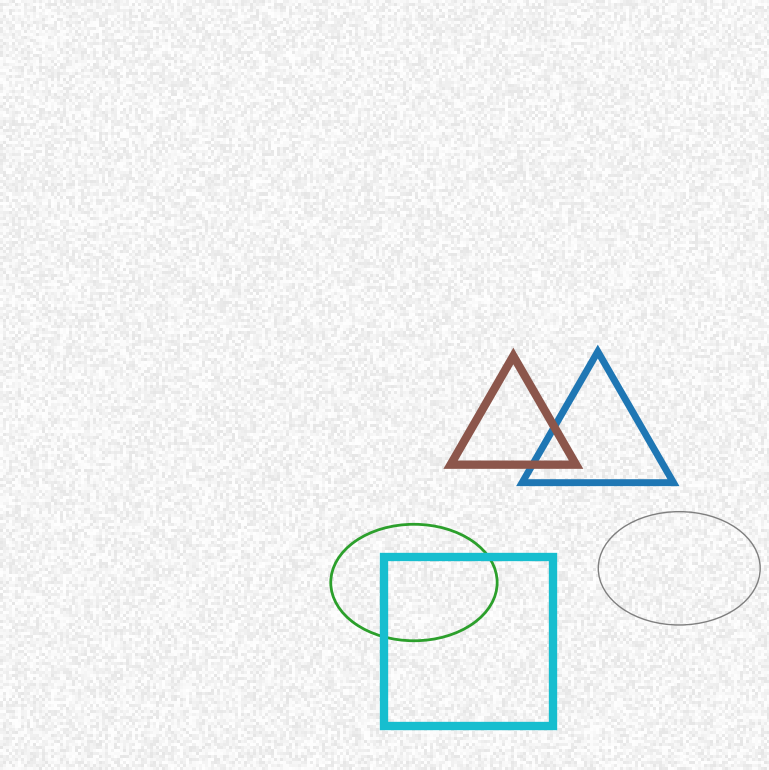[{"shape": "triangle", "thickness": 2.5, "radius": 0.57, "center": [0.776, 0.43]}, {"shape": "oval", "thickness": 1, "radius": 0.54, "center": [0.538, 0.243]}, {"shape": "triangle", "thickness": 3, "radius": 0.47, "center": [0.667, 0.444]}, {"shape": "oval", "thickness": 0.5, "radius": 0.53, "center": [0.882, 0.262]}, {"shape": "square", "thickness": 3, "radius": 0.55, "center": [0.609, 0.167]}]